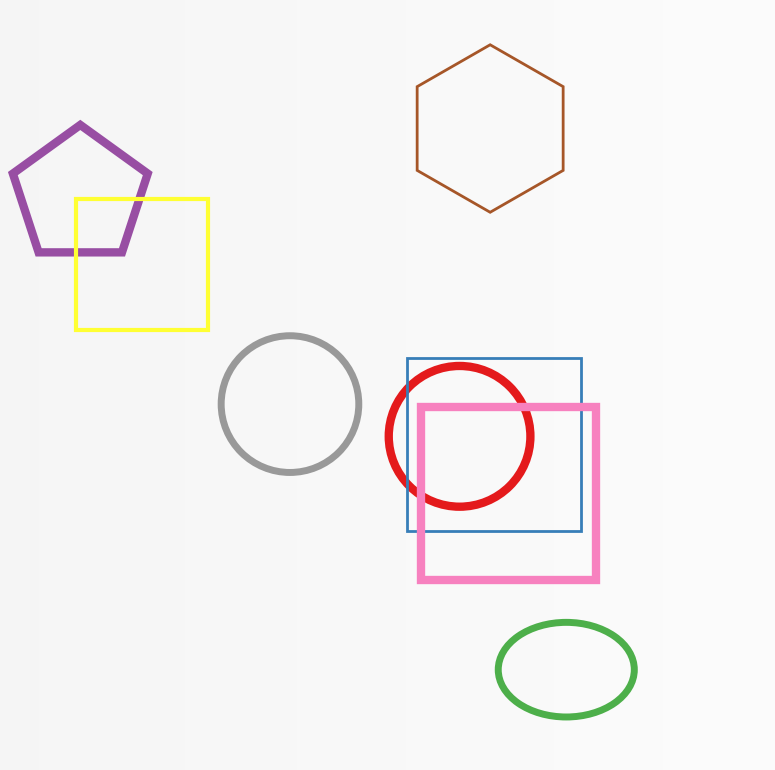[{"shape": "circle", "thickness": 3, "radius": 0.46, "center": [0.593, 0.433]}, {"shape": "square", "thickness": 1, "radius": 0.56, "center": [0.638, 0.422]}, {"shape": "oval", "thickness": 2.5, "radius": 0.44, "center": [0.731, 0.13]}, {"shape": "pentagon", "thickness": 3, "radius": 0.46, "center": [0.104, 0.746]}, {"shape": "square", "thickness": 1.5, "radius": 0.43, "center": [0.184, 0.656]}, {"shape": "hexagon", "thickness": 1, "radius": 0.54, "center": [0.632, 0.833]}, {"shape": "square", "thickness": 3, "radius": 0.56, "center": [0.656, 0.359]}, {"shape": "circle", "thickness": 2.5, "radius": 0.44, "center": [0.374, 0.475]}]